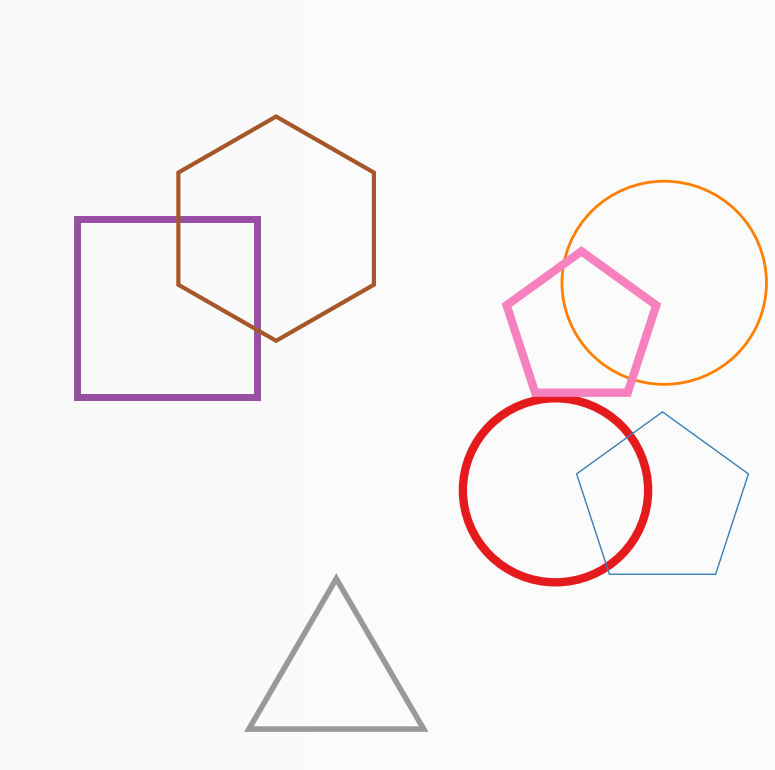[{"shape": "circle", "thickness": 3, "radius": 0.6, "center": [0.717, 0.363]}, {"shape": "pentagon", "thickness": 0.5, "radius": 0.58, "center": [0.855, 0.349]}, {"shape": "square", "thickness": 2.5, "radius": 0.58, "center": [0.215, 0.6]}, {"shape": "circle", "thickness": 1, "radius": 0.66, "center": [0.857, 0.633]}, {"shape": "hexagon", "thickness": 1.5, "radius": 0.73, "center": [0.356, 0.703]}, {"shape": "pentagon", "thickness": 3, "radius": 0.51, "center": [0.75, 0.572]}, {"shape": "triangle", "thickness": 2, "radius": 0.65, "center": [0.434, 0.118]}]